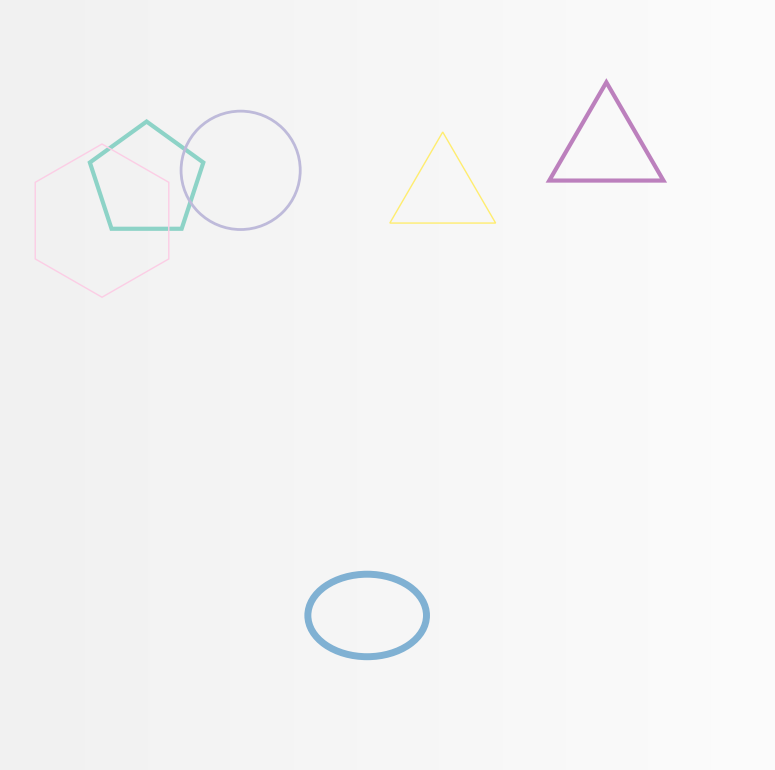[{"shape": "pentagon", "thickness": 1.5, "radius": 0.38, "center": [0.189, 0.765]}, {"shape": "circle", "thickness": 1, "radius": 0.38, "center": [0.311, 0.779]}, {"shape": "oval", "thickness": 2.5, "radius": 0.38, "center": [0.474, 0.201]}, {"shape": "hexagon", "thickness": 0.5, "radius": 0.5, "center": [0.132, 0.713]}, {"shape": "triangle", "thickness": 1.5, "radius": 0.43, "center": [0.782, 0.808]}, {"shape": "triangle", "thickness": 0.5, "radius": 0.39, "center": [0.571, 0.75]}]